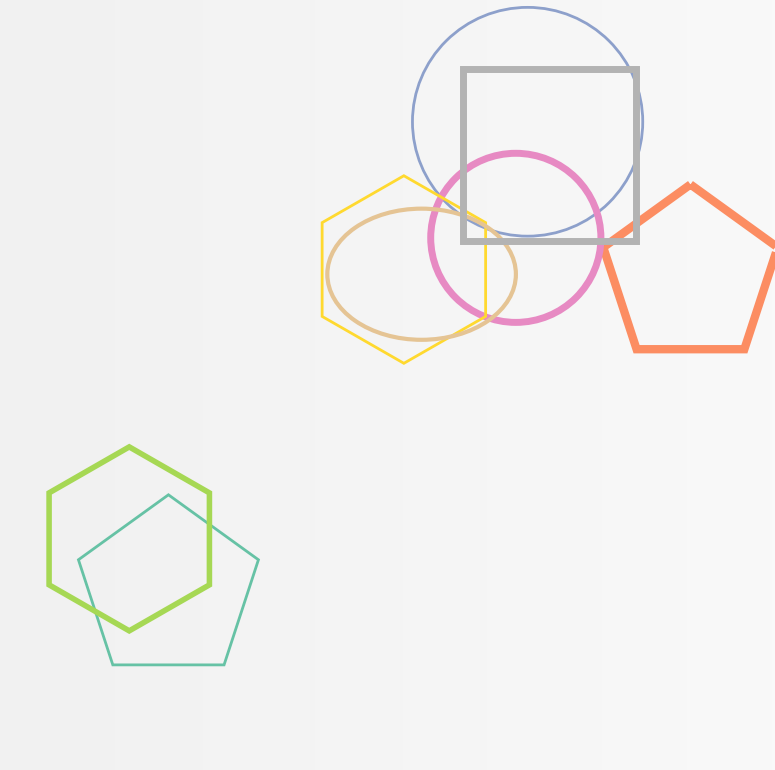[{"shape": "pentagon", "thickness": 1, "radius": 0.61, "center": [0.217, 0.235]}, {"shape": "pentagon", "thickness": 3, "radius": 0.59, "center": [0.891, 0.642]}, {"shape": "circle", "thickness": 1, "radius": 0.74, "center": [0.681, 0.842]}, {"shape": "circle", "thickness": 2.5, "radius": 0.55, "center": [0.666, 0.691]}, {"shape": "hexagon", "thickness": 2, "radius": 0.6, "center": [0.167, 0.3]}, {"shape": "hexagon", "thickness": 1, "radius": 0.61, "center": [0.521, 0.65]}, {"shape": "oval", "thickness": 1.5, "radius": 0.61, "center": [0.544, 0.644]}, {"shape": "square", "thickness": 2.5, "radius": 0.56, "center": [0.709, 0.799]}]